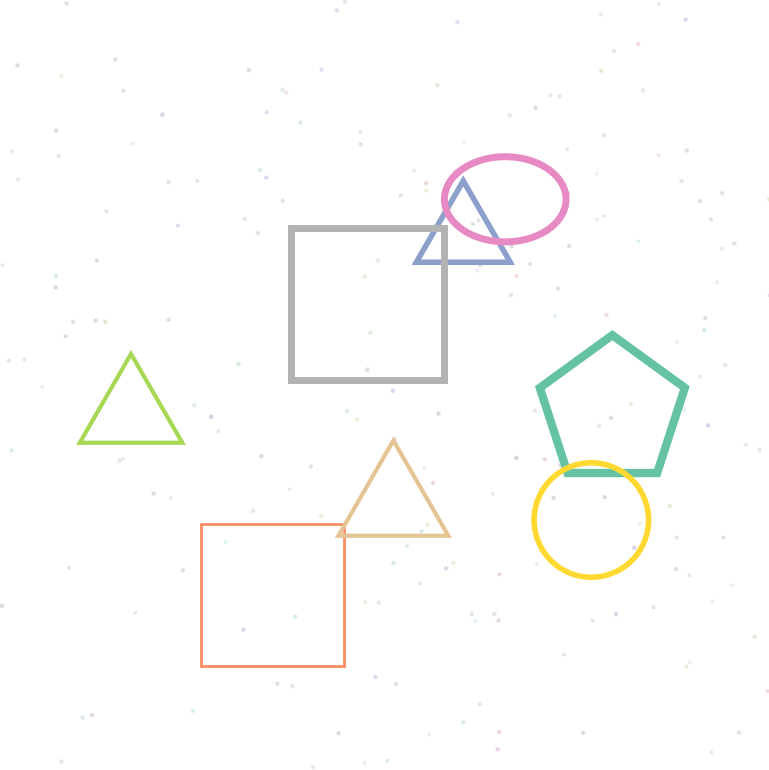[{"shape": "pentagon", "thickness": 3, "radius": 0.49, "center": [0.795, 0.466]}, {"shape": "square", "thickness": 1, "radius": 0.46, "center": [0.354, 0.227]}, {"shape": "triangle", "thickness": 2, "radius": 0.35, "center": [0.602, 0.695]}, {"shape": "oval", "thickness": 2.5, "radius": 0.4, "center": [0.656, 0.741]}, {"shape": "triangle", "thickness": 1.5, "radius": 0.38, "center": [0.17, 0.463]}, {"shape": "circle", "thickness": 2, "radius": 0.37, "center": [0.768, 0.325]}, {"shape": "triangle", "thickness": 1.5, "radius": 0.41, "center": [0.511, 0.345]}, {"shape": "square", "thickness": 2.5, "radius": 0.49, "center": [0.477, 0.605]}]